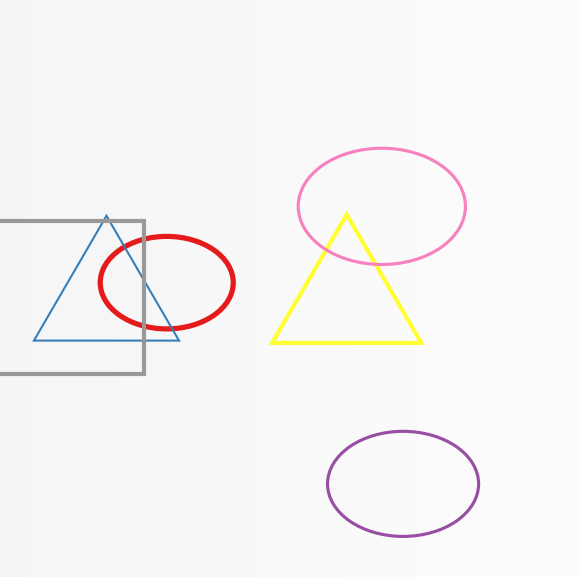[{"shape": "oval", "thickness": 2.5, "radius": 0.57, "center": [0.287, 0.51]}, {"shape": "triangle", "thickness": 1, "radius": 0.72, "center": [0.183, 0.481]}, {"shape": "oval", "thickness": 1.5, "radius": 0.65, "center": [0.693, 0.161]}, {"shape": "triangle", "thickness": 2, "radius": 0.74, "center": [0.596, 0.479]}, {"shape": "oval", "thickness": 1.5, "radius": 0.72, "center": [0.657, 0.642]}, {"shape": "square", "thickness": 2, "radius": 0.66, "center": [0.114, 0.484]}]